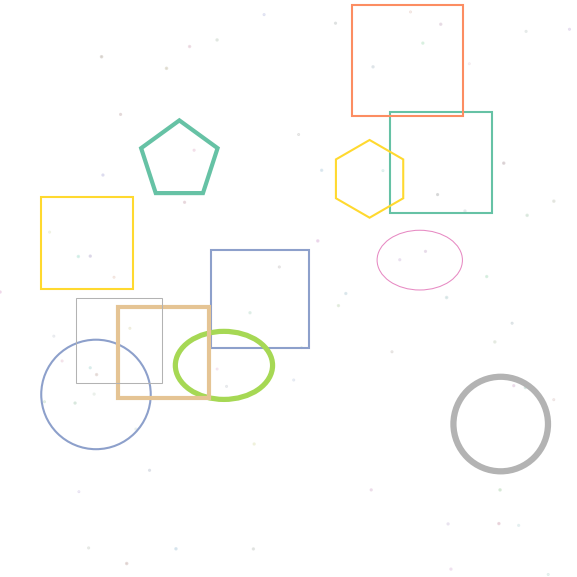[{"shape": "square", "thickness": 1, "radius": 0.44, "center": [0.764, 0.718]}, {"shape": "pentagon", "thickness": 2, "radius": 0.35, "center": [0.311, 0.721]}, {"shape": "square", "thickness": 1, "radius": 0.48, "center": [0.706, 0.895]}, {"shape": "square", "thickness": 1, "radius": 0.42, "center": [0.45, 0.482]}, {"shape": "circle", "thickness": 1, "radius": 0.47, "center": [0.166, 0.316]}, {"shape": "oval", "thickness": 0.5, "radius": 0.37, "center": [0.727, 0.549]}, {"shape": "oval", "thickness": 2.5, "radius": 0.42, "center": [0.388, 0.366]}, {"shape": "square", "thickness": 1, "radius": 0.4, "center": [0.151, 0.578]}, {"shape": "hexagon", "thickness": 1, "radius": 0.34, "center": [0.64, 0.689]}, {"shape": "square", "thickness": 2, "radius": 0.39, "center": [0.283, 0.389]}, {"shape": "circle", "thickness": 3, "radius": 0.41, "center": [0.867, 0.265]}, {"shape": "square", "thickness": 0.5, "radius": 0.37, "center": [0.206, 0.41]}]